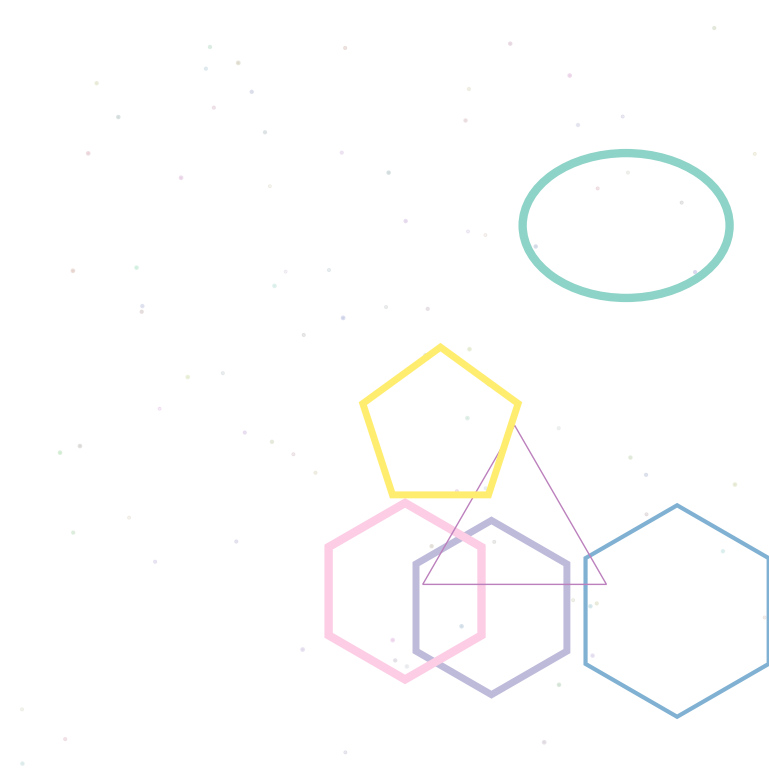[{"shape": "oval", "thickness": 3, "radius": 0.67, "center": [0.813, 0.707]}, {"shape": "hexagon", "thickness": 2.5, "radius": 0.57, "center": [0.638, 0.211]}, {"shape": "hexagon", "thickness": 1.5, "radius": 0.69, "center": [0.879, 0.206]}, {"shape": "hexagon", "thickness": 3, "radius": 0.57, "center": [0.526, 0.232]}, {"shape": "triangle", "thickness": 0.5, "radius": 0.69, "center": [0.668, 0.31]}, {"shape": "pentagon", "thickness": 2.5, "radius": 0.53, "center": [0.572, 0.443]}]